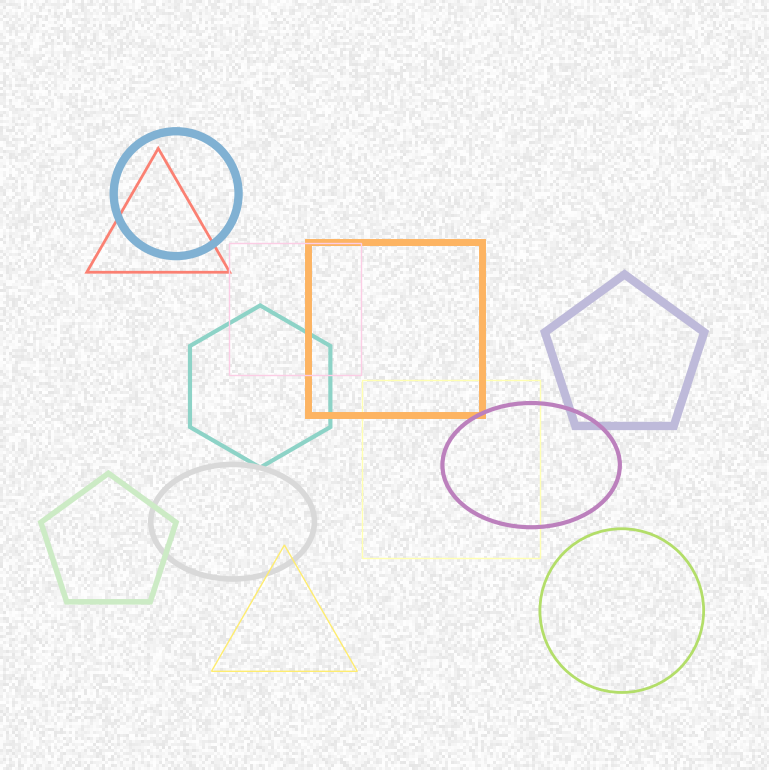[{"shape": "hexagon", "thickness": 1.5, "radius": 0.53, "center": [0.338, 0.498]}, {"shape": "square", "thickness": 0.5, "radius": 0.58, "center": [0.585, 0.39]}, {"shape": "pentagon", "thickness": 3, "radius": 0.54, "center": [0.811, 0.535]}, {"shape": "triangle", "thickness": 1, "radius": 0.54, "center": [0.206, 0.7]}, {"shape": "circle", "thickness": 3, "radius": 0.41, "center": [0.229, 0.748]}, {"shape": "square", "thickness": 2.5, "radius": 0.56, "center": [0.513, 0.573]}, {"shape": "circle", "thickness": 1, "radius": 0.53, "center": [0.807, 0.207]}, {"shape": "square", "thickness": 0.5, "radius": 0.43, "center": [0.383, 0.599]}, {"shape": "oval", "thickness": 2, "radius": 0.53, "center": [0.302, 0.322]}, {"shape": "oval", "thickness": 1.5, "radius": 0.58, "center": [0.69, 0.396]}, {"shape": "pentagon", "thickness": 2, "radius": 0.46, "center": [0.141, 0.293]}, {"shape": "triangle", "thickness": 0.5, "radius": 0.55, "center": [0.369, 0.183]}]